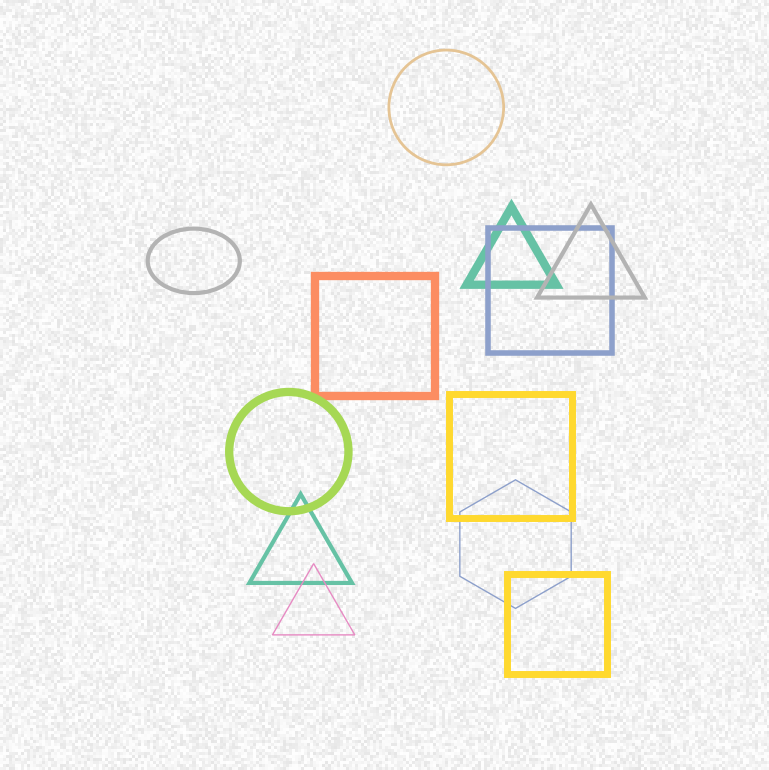[{"shape": "triangle", "thickness": 3, "radius": 0.34, "center": [0.664, 0.664]}, {"shape": "triangle", "thickness": 1.5, "radius": 0.38, "center": [0.39, 0.281]}, {"shape": "square", "thickness": 3, "radius": 0.39, "center": [0.487, 0.564]}, {"shape": "square", "thickness": 2, "radius": 0.4, "center": [0.714, 0.623]}, {"shape": "hexagon", "thickness": 0.5, "radius": 0.42, "center": [0.669, 0.293]}, {"shape": "triangle", "thickness": 0.5, "radius": 0.31, "center": [0.407, 0.206]}, {"shape": "circle", "thickness": 3, "radius": 0.39, "center": [0.375, 0.414]}, {"shape": "square", "thickness": 2.5, "radius": 0.33, "center": [0.723, 0.19]}, {"shape": "square", "thickness": 2.5, "radius": 0.4, "center": [0.663, 0.408]}, {"shape": "circle", "thickness": 1, "radius": 0.37, "center": [0.58, 0.86]}, {"shape": "oval", "thickness": 1.5, "radius": 0.3, "center": [0.252, 0.661]}, {"shape": "triangle", "thickness": 1.5, "radius": 0.4, "center": [0.767, 0.654]}]